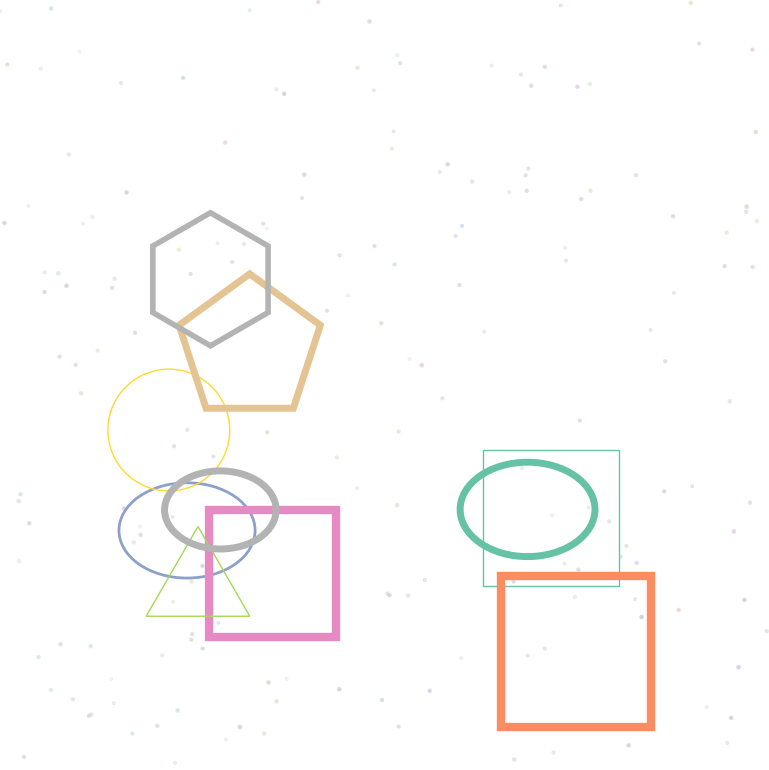[{"shape": "oval", "thickness": 2.5, "radius": 0.44, "center": [0.685, 0.338]}, {"shape": "square", "thickness": 0.5, "radius": 0.44, "center": [0.715, 0.328]}, {"shape": "square", "thickness": 3, "radius": 0.49, "center": [0.748, 0.154]}, {"shape": "oval", "thickness": 1, "radius": 0.44, "center": [0.243, 0.311]}, {"shape": "square", "thickness": 3, "radius": 0.41, "center": [0.354, 0.255]}, {"shape": "triangle", "thickness": 0.5, "radius": 0.39, "center": [0.257, 0.239]}, {"shape": "circle", "thickness": 0.5, "radius": 0.4, "center": [0.219, 0.441]}, {"shape": "pentagon", "thickness": 2.5, "radius": 0.48, "center": [0.324, 0.548]}, {"shape": "oval", "thickness": 2.5, "radius": 0.36, "center": [0.286, 0.338]}, {"shape": "hexagon", "thickness": 2, "radius": 0.43, "center": [0.273, 0.637]}]